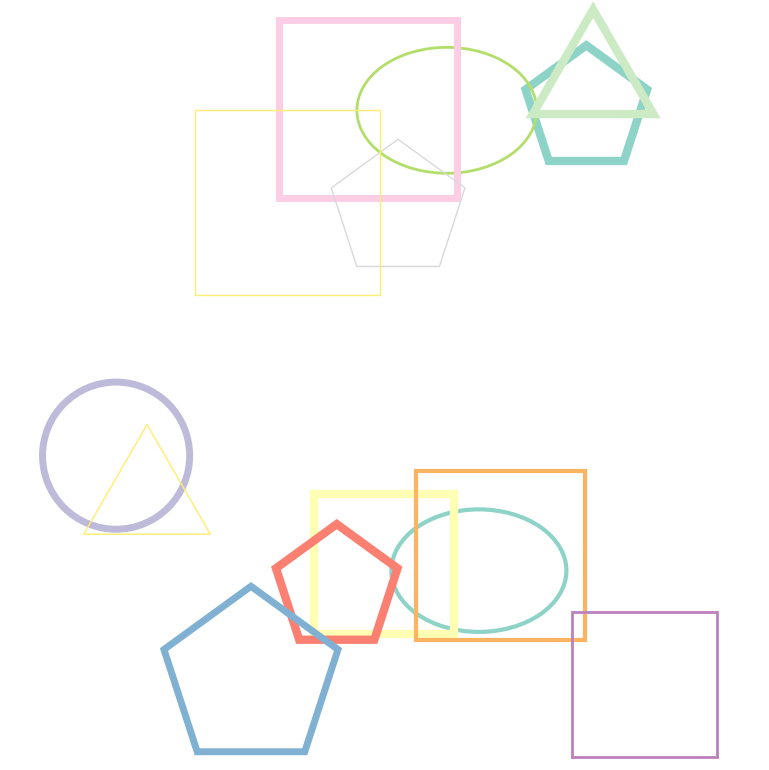[{"shape": "pentagon", "thickness": 3, "radius": 0.42, "center": [0.762, 0.858]}, {"shape": "oval", "thickness": 1.5, "radius": 0.57, "center": [0.622, 0.259]}, {"shape": "square", "thickness": 3, "radius": 0.45, "center": [0.498, 0.268]}, {"shape": "circle", "thickness": 2.5, "radius": 0.48, "center": [0.151, 0.408]}, {"shape": "pentagon", "thickness": 3, "radius": 0.41, "center": [0.437, 0.236]}, {"shape": "pentagon", "thickness": 2.5, "radius": 0.59, "center": [0.326, 0.12]}, {"shape": "square", "thickness": 1.5, "radius": 0.55, "center": [0.65, 0.279]}, {"shape": "oval", "thickness": 1, "radius": 0.58, "center": [0.58, 0.857]}, {"shape": "square", "thickness": 2.5, "radius": 0.58, "center": [0.478, 0.859]}, {"shape": "pentagon", "thickness": 0.5, "radius": 0.46, "center": [0.517, 0.728]}, {"shape": "square", "thickness": 1, "radius": 0.47, "center": [0.837, 0.111]}, {"shape": "triangle", "thickness": 3, "radius": 0.45, "center": [0.77, 0.897]}, {"shape": "triangle", "thickness": 0.5, "radius": 0.47, "center": [0.191, 0.354]}, {"shape": "square", "thickness": 0.5, "radius": 0.6, "center": [0.373, 0.737]}]